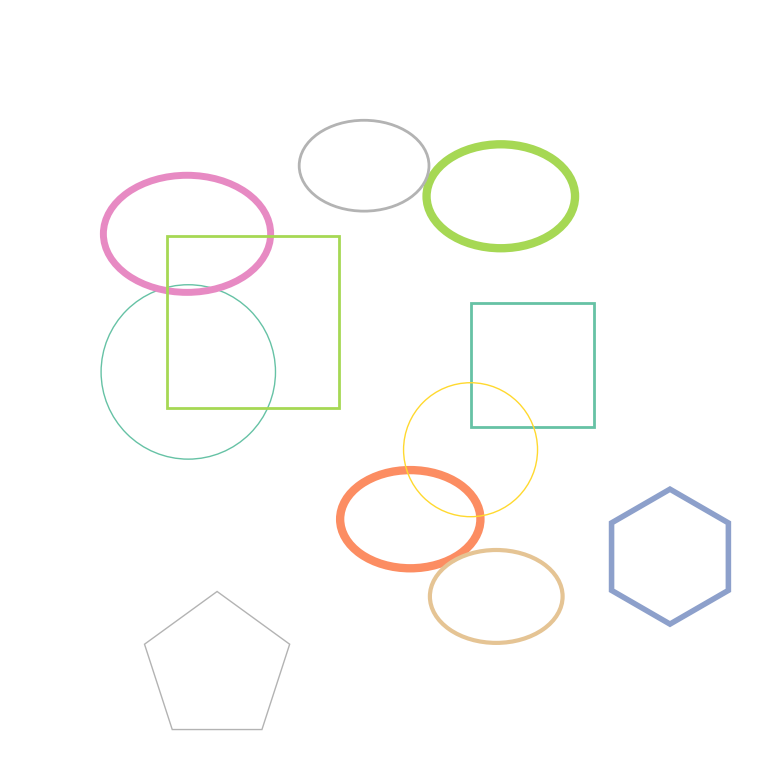[{"shape": "circle", "thickness": 0.5, "radius": 0.57, "center": [0.245, 0.517]}, {"shape": "square", "thickness": 1, "radius": 0.4, "center": [0.691, 0.526]}, {"shape": "oval", "thickness": 3, "radius": 0.46, "center": [0.533, 0.326]}, {"shape": "hexagon", "thickness": 2, "radius": 0.44, "center": [0.87, 0.277]}, {"shape": "oval", "thickness": 2.5, "radius": 0.54, "center": [0.243, 0.696]}, {"shape": "oval", "thickness": 3, "radius": 0.48, "center": [0.65, 0.745]}, {"shape": "square", "thickness": 1, "radius": 0.56, "center": [0.329, 0.582]}, {"shape": "circle", "thickness": 0.5, "radius": 0.43, "center": [0.611, 0.416]}, {"shape": "oval", "thickness": 1.5, "radius": 0.43, "center": [0.644, 0.225]}, {"shape": "oval", "thickness": 1, "radius": 0.42, "center": [0.473, 0.785]}, {"shape": "pentagon", "thickness": 0.5, "radius": 0.5, "center": [0.282, 0.133]}]